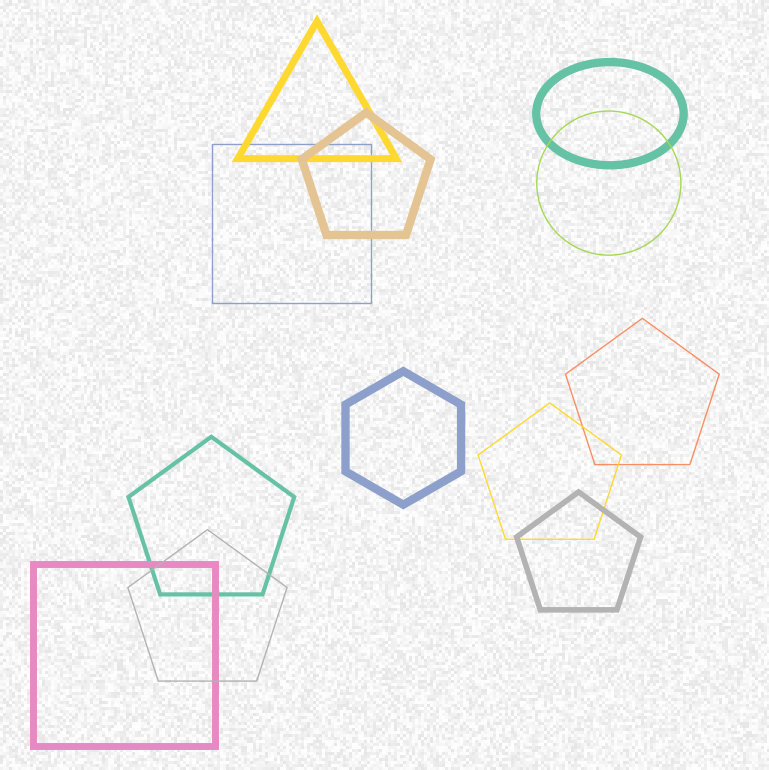[{"shape": "oval", "thickness": 3, "radius": 0.48, "center": [0.792, 0.852]}, {"shape": "pentagon", "thickness": 1.5, "radius": 0.57, "center": [0.274, 0.32]}, {"shape": "pentagon", "thickness": 0.5, "radius": 0.52, "center": [0.834, 0.482]}, {"shape": "hexagon", "thickness": 3, "radius": 0.43, "center": [0.524, 0.431]}, {"shape": "square", "thickness": 0.5, "radius": 0.51, "center": [0.379, 0.71]}, {"shape": "square", "thickness": 2.5, "radius": 0.59, "center": [0.161, 0.149]}, {"shape": "circle", "thickness": 0.5, "radius": 0.47, "center": [0.791, 0.762]}, {"shape": "pentagon", "thickness": 0.5, "radius": 0.49, "center": [0.714, 0.379]}, {"shape": "triangle", "thickness": 2.5, "radius": 0.59, "center": [0.412, 0.853]}, {"shape": "pentagon", "thickness": 3, "radius": 0.44, "center": [0.476, 0.766]}, {"shape": "pentagon", "thickness": 0.5, "radius": 0.54, "center": [0.269, 0.203]}, {"shape": "pentagon", "thickness": 2, "radius": 0.42, "center": [0.751, 0.276]}]